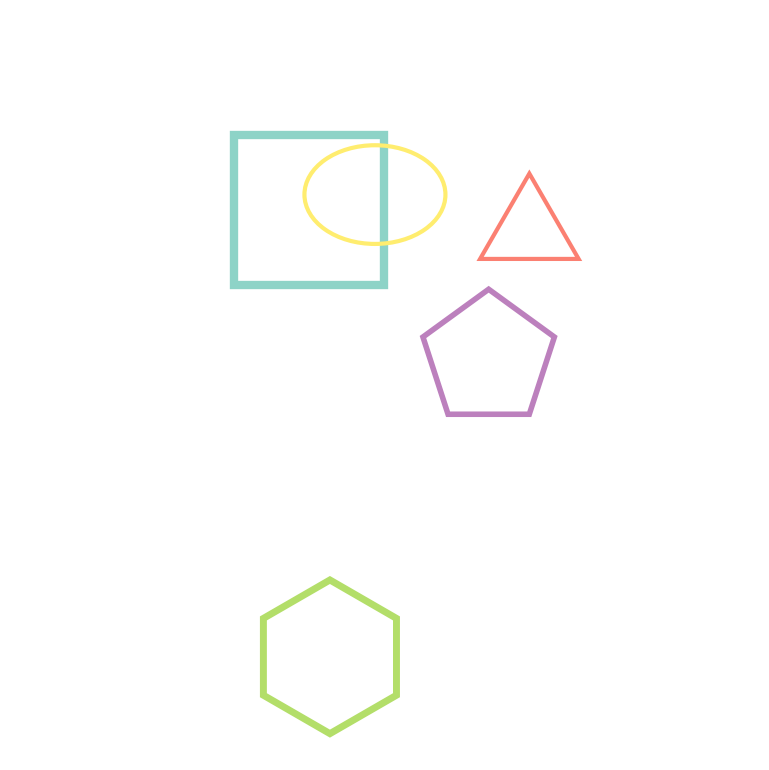[{"shape": "square", "thickness": 3, "radius": 0.49, "center": [0.401, 0.727]}, {"shape": "triangle", "thickness": 1.5, "radius": 0.37, "center": [0.687, 0.701]}, {"shape": "hexagon", "thickness": 2.5, "radius": 0.5, "center": [0.428, 0.147]}, {"shape": "pentagon", "thickness": 2, "radius": 0.45, "center": [0.635, 0.535]}, {"shape": "oval", "thickness": 1.5, "radius": 0.46, "center": [0.487, 0.747]}]